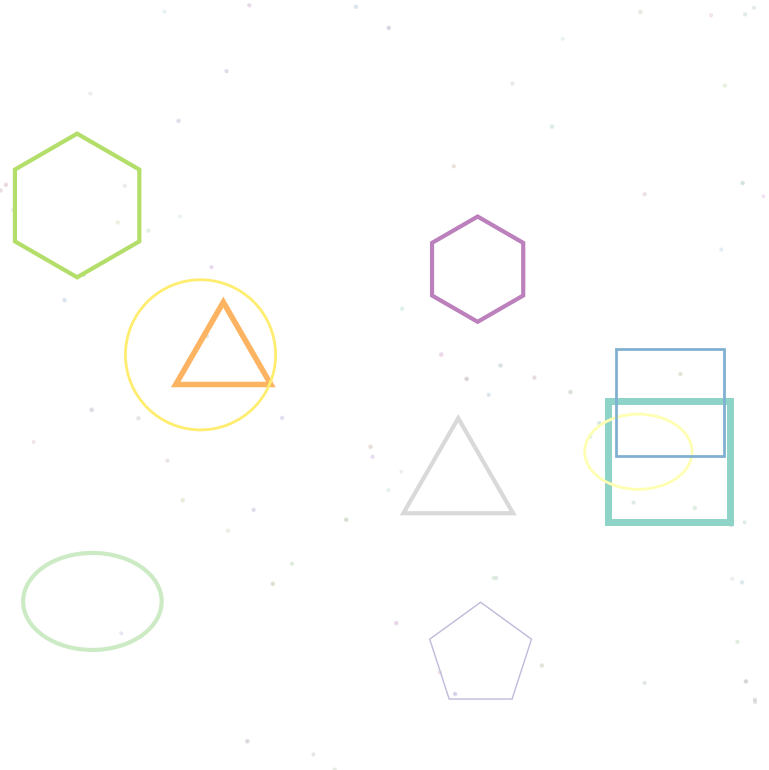[{"shape": "square", "thickness": 2.5, "radius": 0.4, "center": [0.869, 0.401]}, {"shape": "oval", "thickness": 1, "radius": 0.35, "center": [0.829, 0.413]}, {"shape": "pentagon", "thickness": 0.5, "radius": 0.35, "center": [0.624, 0.148]}, {"shape": "square", "thickness": 1, "radius": 0.35, "center": [0.87, 0.477]}, {"shape": "triangle", "thickness": 2, "radius": 0.36, "center": [0.29, 0.536]}, {"shape": "hexagon", "thickness": 1.5, "radius": 0.47, "center": [0.1, 0.733]}, {"shape": "triangle", "thickness": 1.5, "radius": 0.41, "center": [0.595, 0.375]}, {"shape": "hexagon", "thickness": 1.5, "radius": 0.34, "center": [0.62, 0.65]}, {"shape": "oval", "thickness": 1.5, "radius": 0.45, "center": [0.12, 0.219]}, {"shape": "circle", "thickness": 1, "radius": 0.49, "center": [0.26, 0.539]}]